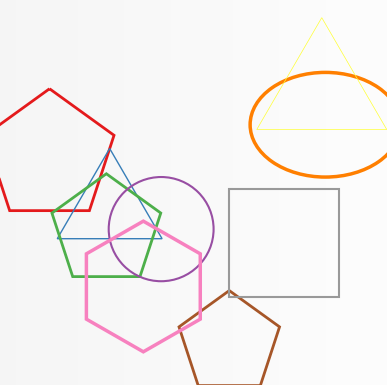[{"shape": "pentagon", "thickness": 2, "radius": 0.88, "center": [0.128, 0.594]}, {"shape": "triangle", "thickness": 1, "radius": 0.78, "center": [0.283, 0.458]}, {"shape": "pentagon", "thickness": 2, "radius": 0.74, "center": [0.274, 0.401]}, {"shape": "circle", "thickness": 1.5, "radius": 0.68, "center": [0.416, 0.405]}, {"shape": "oval", "thickness": 2.5, "radius": 0.97, "center": [0.84, 0.676]}, {"shape": "triangle", "thickness": 0.5, "radius": 0.97, "center": [0.83, 0.76]}, {"shape": "pentagon", "thickness": 2, "radius": 0.68, "center": [0.592, 0.109]}, {"shape": "hexagon", "thickness": 2.5, "radius": 0.85, "center": [0.37, 0.256]}, {"shape": "square", "thickness": 1.5, "radius": 0.71, "center": [0.733, 0.369]}]